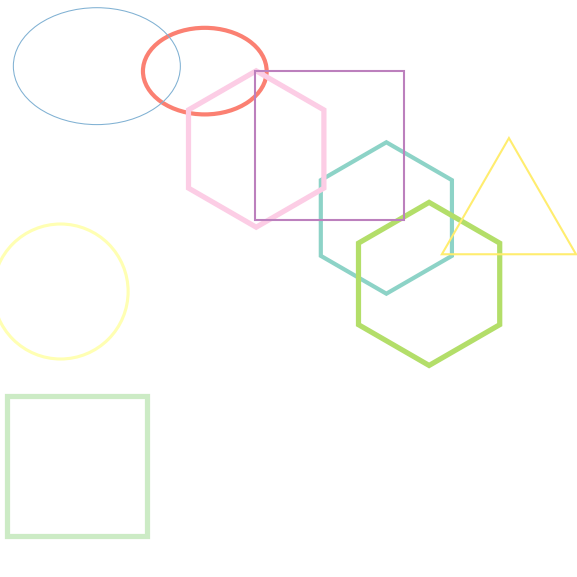[{"shape": "hexagon", "thickness": 2, "radius": 0.66, "center": [0.669, 0.622]}, {"shape": "circle", "thickness": 1.5, "radius": 0.58, "center": [0.105, 0.494]}, {"shape": "oval", "thickness": 2, "radius": 0.54, "center": [0.355, 0.876]}, {"shape": "oval", "thickness": 0.5, "radius": 0.72, "center": [0.168, 0.885]}, {"shape": "hexagon", "thickness": 2.5, "radius": 0.71, "center": [0.743, 0.508]}, {"shape": "hexagon", "thickness": 2.5, "radius": 0.68, "center": [0.444, 0.741]}, {"shape": "square", "thickness": 1, "radius": 0.65, "center": [0.571, 0.747]}, {"shape": "square", "thickness": 2.5, "radius": 0.61, "center": [0.133, 0.192]}, {"shape": "triangle", "thickness": 1, "radius": 0.67, "center": [0.881, 0.626]}]